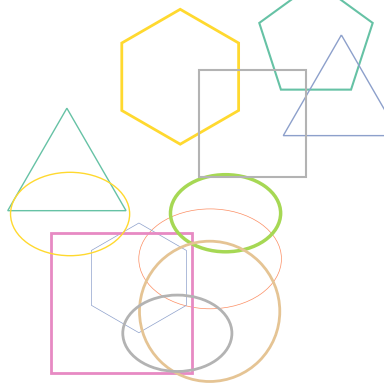[{"shape": "pentagon", "thickness": 1.5, "radius": 0.77, "center": [0.821, 0.893]}, {"shape": "triangle", "thickness": 1, "radius": 0.89, "center": [0.174, 0.541]}, {"shape": "oval", "thickness": 0.5, "radius": 0.93, "center": [0.546, 0.328]}, {"shape": "triangle", "thickness": 1, "radius": 0.87, "center": [0.887, 0.735]}, {"shape": "hexagon", "thickness": 0.5, "radius": 0.71, "center": [0.361, 0.278]}, {"shape": "square", "thickness": 2, "radius": 0.91, "center": [0.316, 0.212]}, {"shape": "oval", "thickness": 2.5, "radius": 0.72, "center": [0.586, 0.446]}, {"shape": "oval", "thickness": 1, "radius": 0.77, "center": [0.182, 0.444]}, {"shape": "hexagon", "thickness": 2, "radius": 0.88, "center": [0.468, 0.801]}, {"shape": "circle", "thickness": 2, "radius": 0.91, "center": [0.545, 0.191]}, {"shape": "square", "thickness": 1.5, "radius": 0.7, "center": [0.656, 0.679]}, {"shape": "oval", "thickness": 2, "radius": 0.71, "center": [0.461, 0.134]}]